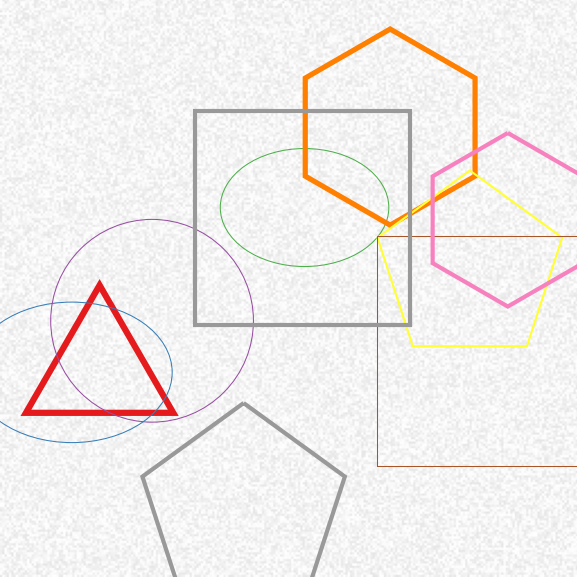[{"shape": "triangle", "thickness": 3, "radius": 0.74, "center": [0.172, 0.358]}, {"shape": "oval", "thickness": 0.5, "radius": 0.87, "center": [0.124, 0.354]}, {"shape": "oval", "thickness": 0.5, "radius": 0.73, "center": [0.527, 0.64]}, {"shape": "circle", "thickness": 0.5, "radius": 0.88, "center": [0.263, 0.444]}, {"shape": "hexagon", "thickness": 2.5, "radius": 0.85, "center": [0.676, 0.779]}, {"shape": "pentagon", "thickness": 1, "radius": 0.84, "center": [0.814, 0.536]}, {"shape": "square", "thickness": 0.5, "radius": 1.0, "center": [0.853, 0.391]}, {"shape": "hexagon", "thickness": 2, "radius": 0.75, "center": [0.879, 0.619]}, {"shape": "square", "thickness": 2, "radius": 0.93, "center": [0.523, 0.622]}, {"shape": "pentagon", "thickness": 2, "radius": 0.92, "center": [0.422, 0.117]}]